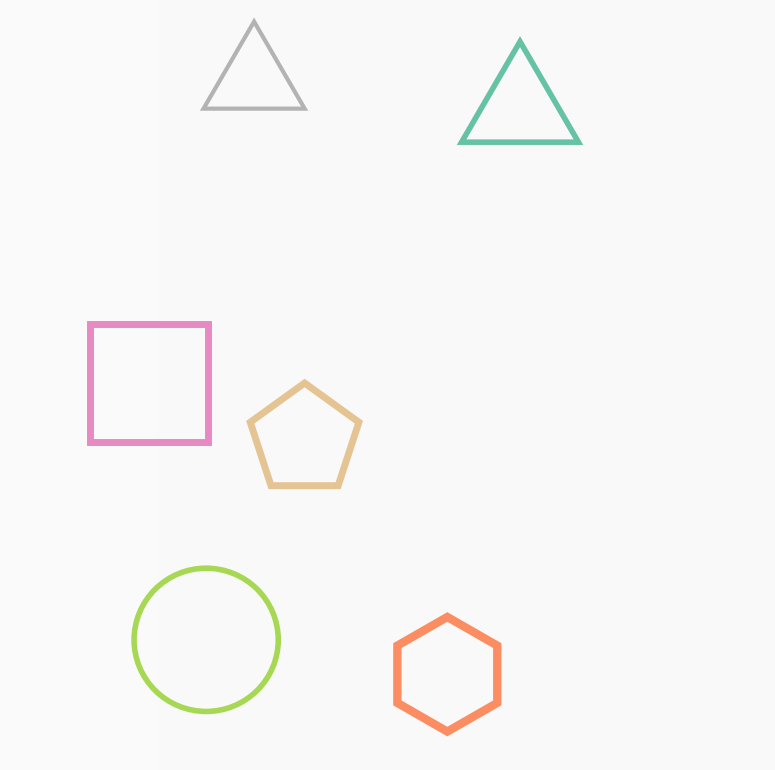[{"shape": "triangle", "thickness": 2, "radius": 0.44, "center": [0.671, 0.859]}, {"shape": "hexagon", "thickness": 3, "radius": 0.37, "center": [0.577, 0.124]}, {"shape": "square", "thickness": 2.5, "radius": 0.38, "center": [0.192, 0.502]}, {"shape": "circle", "thickness": 2, "radius": 0.47, "center": [0.266, 0.169]}, {"shape": "pentagon", "thickness": 2.5, "radius": 0.37, "center": [0.393, 0.429]}, {"shape": "triangle", "thickness": 1.5, "radius": 0.38, "center": [0.328, 0.897]}]